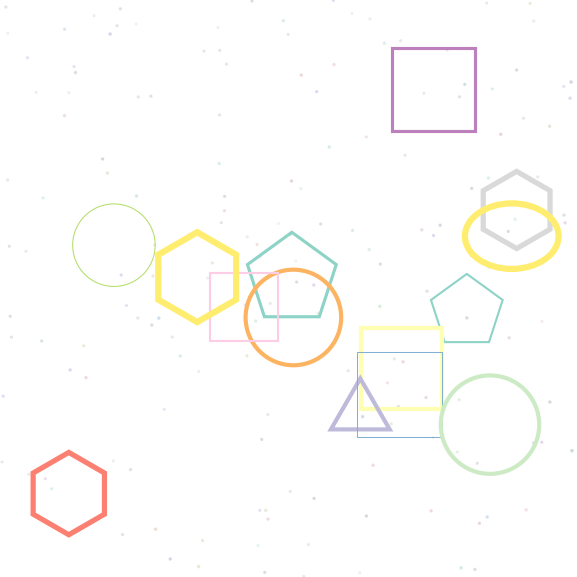[{"shape": "pentagon", "thickness": 1, "radius": 0.33, "center": [0.808, 0.46]}, {"shape": "pentagon", "thickness": 1.5, "radius": 0.4, "center": [0.505, 0.516]}, {"shape": "square", "thickness": 2, "radius": 0.35, "center": [0.695, 0.361]}, {"shape": "triangle", "thickness": 2, "radius": 0.29, "center": [0.624, 0.285]}, {"shape": "hexagon", "thickness": 2.5, "radius": 0.36, "center": [0.119, 0.144]}, {"shape": "square", "thickness": 0.5, "radius": 0.37, "center": [0.692, 0.316]}, {"shape": "circle", "thickness": 2, "radius": 0.41, "center": [0.508, 0.449]}, {"shape": "circle", "thickness": 0.5, "radius": 0.36, "center": [0.197, 0.575]}, {"shape": "square", "thickness": 1, "radius": 0.3, "center": [0.423, 0.467]}, {"shape": "hexagon", "thickness": 2.5, "radius": 0.33, "center": [0.895, 0.636]}, {"shape": "square", "thickness": 1.5, "radius": 0.36, "center": [0.751, 0.844]}, {"shape": "circle", "thickness": 2, "radius": 0.43, "center": [0.848, 0.264]}, {"shape": "oval", "thickness": 3, "radius": 0.41, "center": [0.886, 0.59]}, {"shape": "hexagon", "thickness": 3, "radius": 0.39, "center": [0.342, 0.519]}]